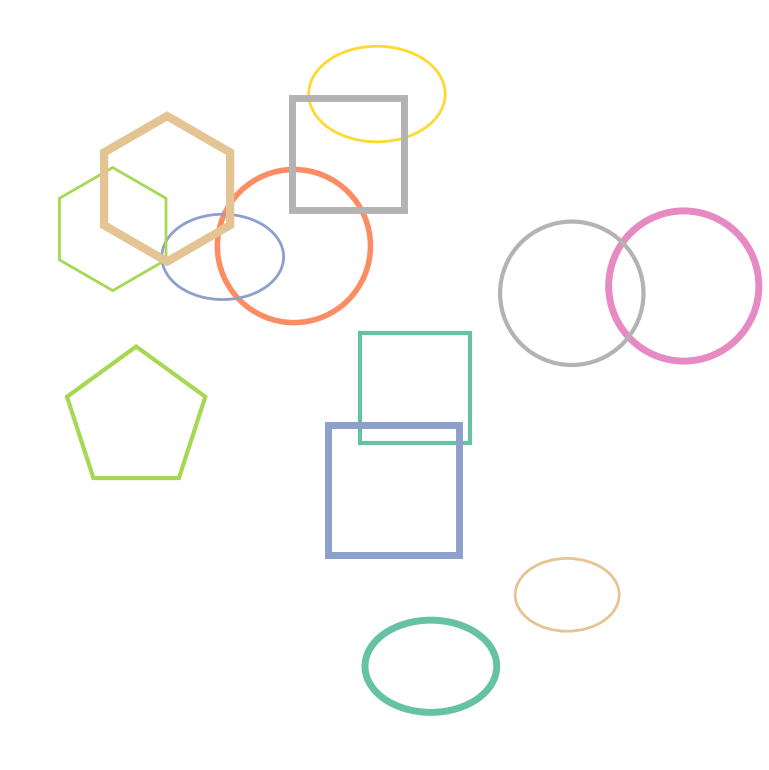[{"shape": "oval", "thickness": 2.5, "radius": 0.43, "center": [0.56, 0.135]}, {"shape": "square", "thickness": 1.5, "radius": 0.36, "center": [0.539, 0.496]}, {"shape": "circle", "thickness": 2, "radius": 0.5, "center": [0.382, 0.68]}, {"shape": "oval", "thickness": 1, "radius": 0.4, "center": [0.289, 0.666]}, {"shape": "square", "thickness": 2.5, "radius": 0.42, "center": [0.511, 0.363]}, {"shape": "circle", "thickness": 2.5, "radius": 0.49, "center": [0.888, 0.629]}, {"shape": "pentagon", "thickness": 1.5, "radius": 0.47, "center": [0.177, 0.456]}, {"shape": "hexagon", "thickness": 1, "radius": 0.4, "center": [0.146, 0.703]}, {"shape": "oval", "thickness": 1, "radius": 0.44, "center": [0.49, 0.878]}, {"shape": "hexagon", "thickness": 3, "radius": 0.47, "center": [0.217, 0.755]}, {"shape": "oval", "thickness": 1, "radius": 0.34, "center": [0.737, 0.228]}, {"shape": "square", "thickness": 2.5, "radius": 0.36, "center": [0.452, 0.8]}, {"shape": "circle", "thickness": 1.5, "radius": 0.47, "center": [0.743, 0.619]}]